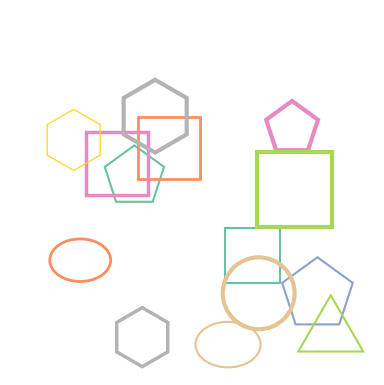[{"shape": "square", "thickness": 1.5, "radius": 0.36, "center": [0.657, 0.337]}, {"shape": "pentagon", "thickness": 1.5, "radius": 0.4, "center": [0.349, 0.541]}, {"shape": "square", "thickness": 2, "radius": 0.4, "center": [0.439, 0.615]}, {"shape": "oval", "thickness": 2, "radius": 0.4, "center": [0.208, 0.324]}, {"shape": "pentagon", "thickness": 1.5, "radius": 0.48, "center": [0.825, 0.235]}, {"shape": "pentagon", "thickness": 3, "radius": 0.35, "center": [0.759, 0.667]}, {"shape": "square", "thickness": 2.5, "radius": 0.4, "center": [0.305, 0.575]}, {"shape": "triangle", "thickness": 1.5, "radius": 0.49, "center": [0.859, 0.136]}, {"shape": "square", "thickness": 3, "radius": 0.49, "center": [0.764, 0.507]}, {"shape": "hexagon", "thickness": 1, "radius": 0.4, "center": [0.191, 0.637]}, {"shape": "circle", "thickness": 3, "radius": 0.47, "center": [0.672, 0.238]}, {"shape": "oval", "thickness": 1.5, "radius": 0.42, "center": [0.592, 0.105]}, {"shape": "hexagon", "thickness": 3, "radius": 0.47, "center": [0.403, 0.698]}, {"shape": "hexagon", "thickness": 2.5, "radius": 0.38, "center": [0.369, 0.124]}]